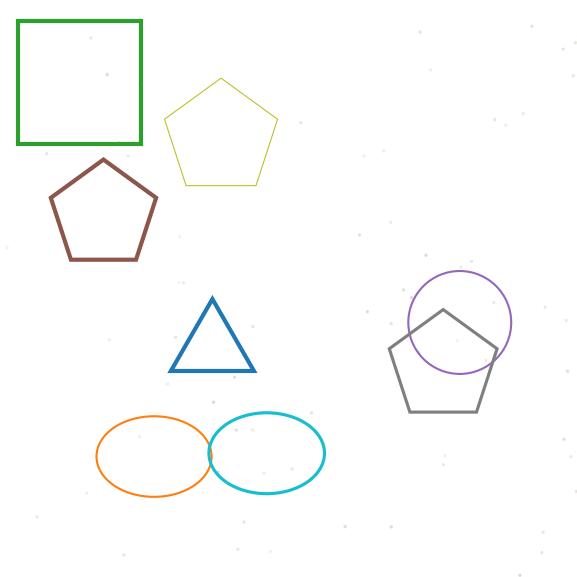[{"shape": "triangle", "thickness": 2, "radius": 0.42, "center": [0.368, 0.398]}, {"shape": "oval", "thickness": 1, "radius": 0.5, "center": [0.267, 0.209]}, {"shape": "square", "thickness": 2, "radius": 0.53, "center": [0.138, 0.857]}, {"shape": "circle", "thickness": 1, "radius": 0.45, "center": [0.796, 0.441]}, {"shape": "pentagon", "thickness": 2, "radius": 0.48, "center": [0.179, 0.627]}, {"shape": "pentagon", "thickness": 1.5, "radius": 0.49, "center": [0.767, 0.365]}, {"shape": "pentagon", "thickness": 0.5, "radius": 0.51, "center": [0.383, 0.761]}, {"shape": "oval", "thickness": 1.5, "radius": 0.5, "center": [0.462, 0.214]}]